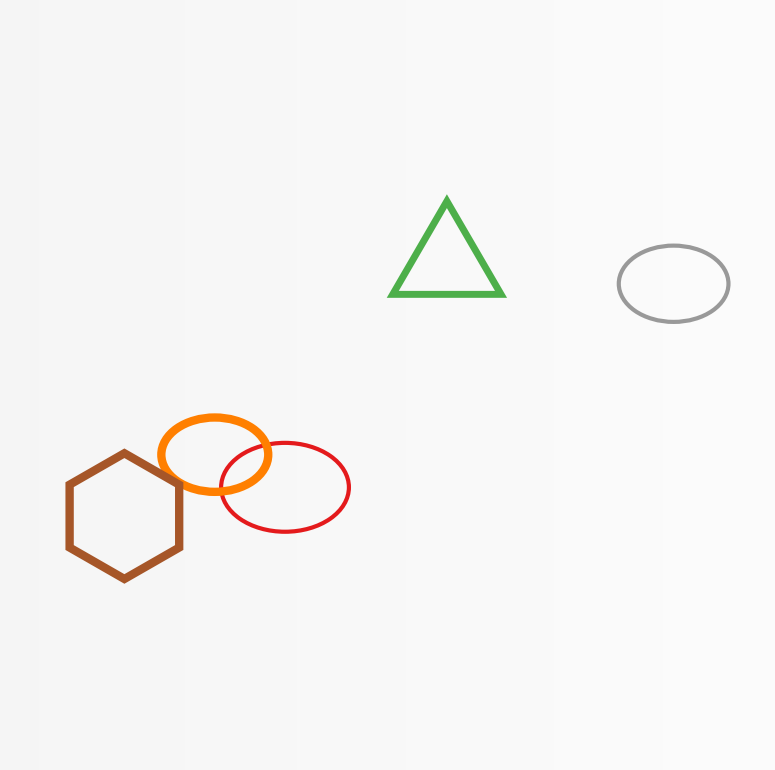[{"shape": "oval", "thickness": 1.5, "radius": 0.41, "center": [0.368, 0.367]}, {"shape": "triangle", "thickness": 2.5, "radius": 0.4, "center": [0.577, 0.658]}, {"shape": "oval", "thickness": 3, "radius": 0.34, "center": [0.277, 0.41]}, {"shape": "hexagon", "thickness": 3, "radius": 0.41, "center": [0.161, 0.33]}, {"shape": "oval", "thickness": 1.5, "radius": 0.35, "center": [0.869, 0.631]}]